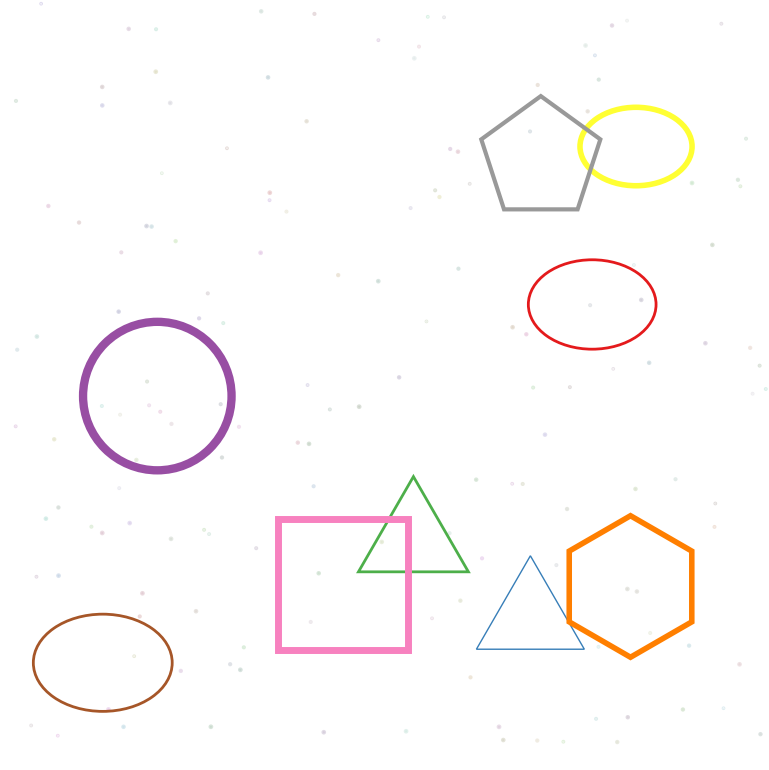[{"shape": "oval", "thickness": 1, "radius": 0.41, "center": [0.769, 0.605]}, {"shape": "triangle", "thickness": 0.5, "radius": 0.4, "center": [0.689, 0.197]}, {"shape": "triangle", "thickness": 1, "radius": 0.41, "center": [0.537, 0.299]}, {"shape": "circle", "thickness": 3, "radius": 0.48, "center": [0.204, 0.486]}, {"shape": "hexagon", "thickness": 2, "radius": 0.46, "center": [0.819, 0.238]}, {"shape": "oval", "thickness": 2, "radius": 0.36, "center": [0.826, 0.81]}, {"shape": "oval", "thickness": 1, "radius": 0.45, "center": [0.133, 0.139]}, {"shape": "square", "thickness": 2.5, "radius": 0.42, "center": [0.445, 0.241]}, {"shape": "pentagon", "thickness": 1.5, "radius": 0.41, "center": [0.702, 0.794]}]